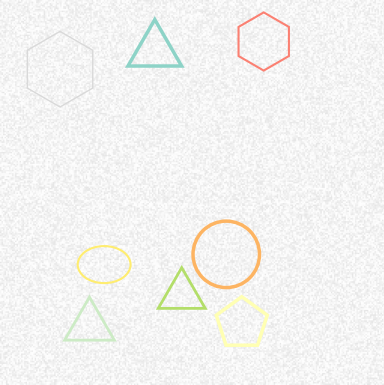[{"shape": "triangle", "thickness": 2.5, "radius": 0.4, "center": [0.402, 0.869]}, {"shape": "pentagon", "thickness": 2.5, "radius": 0.35, "center": [0.628, 0.16]}, {"shape": "hexagon", "thickness": 1.5, "radius": 0.38, "center": [0.685, 0.892]}, {"shape": "circle", "thickness": 2.5, "radius": 0.43, "center": [0.588, 0.339]}, {"shape": "triangle", "thickness": 2, "radius": 0.35, "center": [0.472, 0.234]}, {"shape": "hexagon", "thickness": 1, "radius": 0.49, "center": [0.156, 0.82]}, {"shape": "triangle", "thickness": 2, "radius": 0.37, "center": [0.232, 0.154]}, {"shape": "oval", "thickness": 1.5, "radius": 0.34, "center": [0.27, 0.313]}]